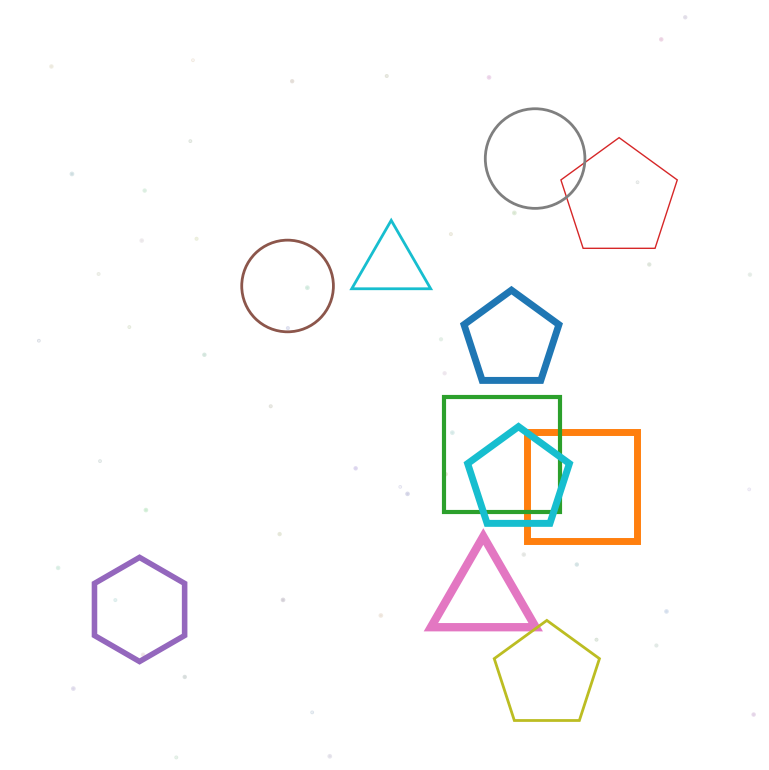[{"shape": "pentagon", "thickness": 2.5, "radius": 0.32, "center": [0.664, 0.558]}, {"shape": "square", "thickness": 2.5, "radius": 0.35, "center": [0.756, 0.368]}, {"shape": "square", "thickness": 1.5, "radius": 0.38, "center": [0.652, 0.41]}, {"shape": "pentagon", "thickness": 0.5, "radius": 0.4, "center": [0.804, 0.742]}, {"shape": "hexagon", "thickness": 2, "radius": 0.34, "center": [0.181, 0.208]}, {"shape": "circle", "thickness": 1, "radius": 0.3, "center": [0.373, 0.629]}, {"shape": "triangle", "thickness": 3, "radius": 0.39, "center": [0.628, 0.225]}, {"shape": "circle", "thickness": 1, "radius": 0.32, "center": [0.695, 0.794]}, {"shape": "pentagon", "thickness": 1, "radius": 0.36, "center": [0.71, 0.122]}, {"shape": "triangle", "thickness": 1, "radius": 0.3, "center": [0.508, 0.655]}, {"shape": "pentagon", "thickness": 2.5, "radius": 0.35, "center": [0.673, 0.376]}]